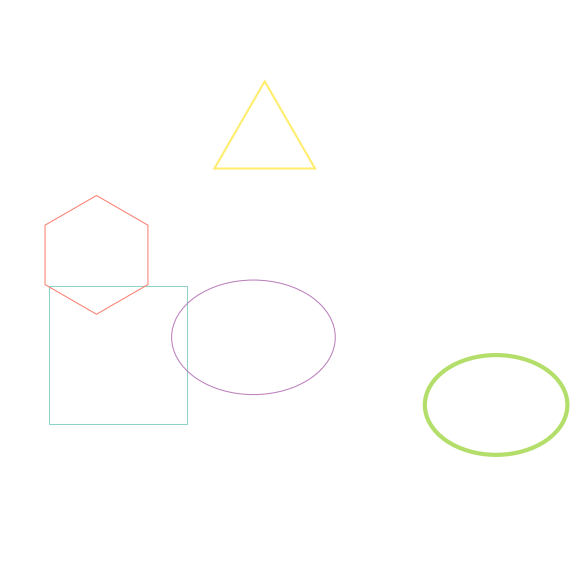[{"shape": "square", "thickness": 0.5, "radius": 0.6, "center": [0.205, 0.384]}, {"shape": "hexagon", "thickness": 0.5, "radius": 0.51, "center": [0.167, 0.558]}, {"shape": "oval", "thickness": 2, "radius": 0.62, "center": [0.859, 0.298]}, {"shape": "oval", "thickness": 0.5, "radius": 0.71, "center": [0.439, 0.415]}, {"shape": "triangle", "thickness": 1, "radius": 0.5, "center": [0.458, 0.758]}]